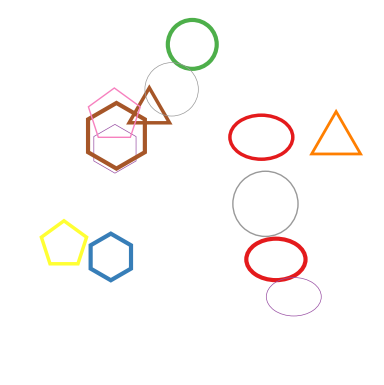[{"shape": "oval", "thickness": 3, "radius": 0.38, "center": [0.717, 0.326]}, {"shape": "oval", "thickness": 2.5, "radius": 0.41, "center": [0.679, 0.644]}, {"shape": "hexagon", "thickness": 3, "radius": 0.3, "center": [0.288, 0.333]}, {"shape": "circle", "thickness": 3, "radius": 0.32, "center": [0.499, 0.885]}, {"shape": "hexagon", "thickness": 0.5, "radius": 0.32, "center": [0.299, 0.614]}, {"shape": "oval", "thickness": 0.5, "radius": 0.36, "center": [0.763, 0.229]}, {"shape": "triangle", "thickness": 2, "radius": 0.37, "center": [0.873, 0.637]}, {"shape": "pentagon", "thickness": 2.5, "radius": 0.31, "center": [0.166, 0.365]}, {"shape": "hexagon", "thickness": 3, "radius": 0.43, "center": [0.302, 0.647]}, {"shape": "triangle", "thickness": 2.5, "radius": 0.3, "center": [0.388, 0.711]}, {"shape": "pentagon", "thickness": 1, "radius": 0.35, "center": [0.297, 0.701]}, {"shape": "circle", "thickness": 1, "radius": 0.42, "center": [0.689, 0.471]}, {"shape": "circle", "thickness": 0.5, "radius": 0.35, "center": [0.446, 0.768]}]